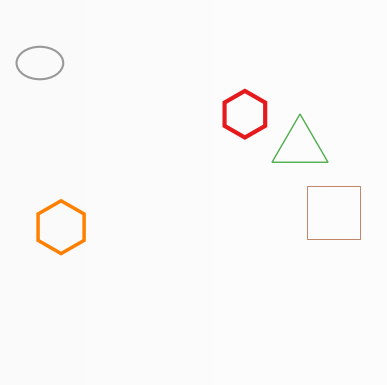[{"shape": "hexagon", "thickness": 3, "radius": 0.3, "center": [0.632, 0.703]}, {"shape": "triangle", "thickness": 1, "radius": 0.42, "center": [0.774, 0.62]}, {"shape": "hexagon", "thickness": 2.5, "radius": 0.34, "center": [0.158, 0.41]}, {"shape": "square", "thickness": 0.5, "radius": 0.34, "center": [0.861, 0.447]}, {"shape": "oval", "thickness": 1.5, "radius": 0.3, "center": [0.103, 0.836]}]